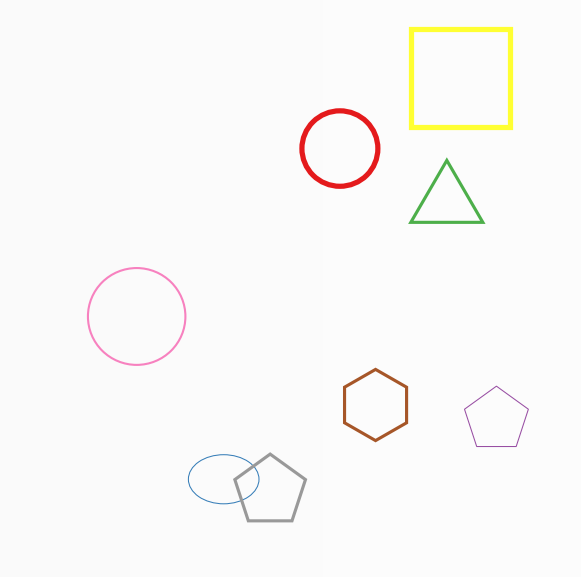[{"shape": "circle", "thickness": 2.5, "radius": 0.33, "center": [0.585, 0.742]}, {"shape": "oval", "thickness": 0.5, "radius": 0.3, "center": [0.385, 0.169]}, {"shape": "triangle", "thickness": 1.5, "radius": 0.36, "center": [0.769, 0.65]}, {"shape": "pentagon", "thickness": 0.5, "radius": 0.29, "center": [0.854, 0.273]}, {"shape": "square", "thickness": 2.5, "radius": 0.43, "center": [0.793, 0.864]}, {"shape": "hexagon", "thickness": 1.5, "radius": 0.31, "center": [0.646, 0.298]}, {"shape": "circle", "thickness": 1, "radius": 0.42, "center": [0.235, 0.451]}, {"shape": "pentagon", "thickness": 1.5, "radius": 0.32, "center": [0.465, 0.149]}]